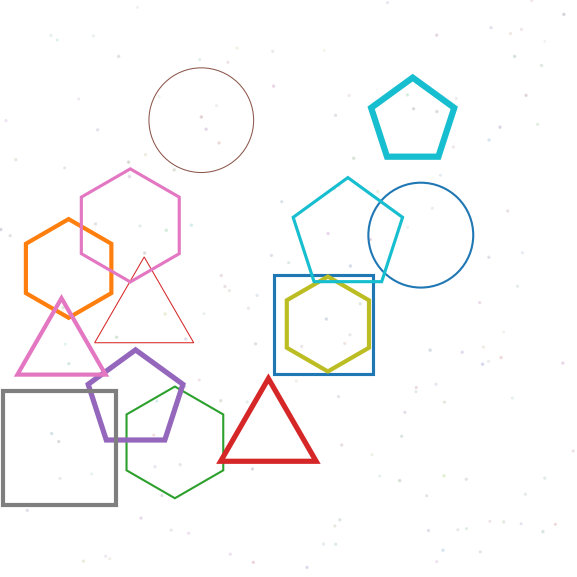[{"shape": "circle", "thickness": 1, "radius": 0.45, "center": [0.729, 0.592]}, {"shape": "square", "thickness": 1.5, "radius": 0.43, "center": [0.56, 0.437]}, {"shape": "hexagon", "thickness": 2, "radius": 0.43, "center": [0.119, 0.534]}, {"shape": "hexagon", "thickness": 1, "radius": 0.48, "center": [0.303, 0.233]}, {"shape": "triangle", "thickness": 2.5, "radius": 0.48, "center": [0.465, 0.248]}, {"shape": "triangle", "thickness": 0.5, "radius": 0.5, "center": [0.25, 0.455]}, {"shape": "pentagon", "thickness": 2.5, "radius": 0.43, "center": [0.235, 0.307]}, {"shape": "circle", "thickness": 0.5, "radius": 0.45, "center": [0.349, 0.791]}, {"shape": "triangle", "thickness": 2, "radius": 0.44, "center": [0.107, 0.395]}, {"shape": "hexagon", "thickness": 1.5, "radius": 0.49, "center": [0.226, 0.609]}, {"shape": "square", "thickness": 2, "radius": 0.49, "center": [0.103, 0.223]}, {"shape": "hexagon", "thickness": 2, "radius": 0.41, "center": [0.568, 0.438]}, {"shape": "pentagon", "thickness": 1.5, "radius": 0.5, "center": [0.602, 0.592]}, {"shape": "pentagon", "thickness": 3, "radius": 0.38, "center": [0.715, 0.789]}]